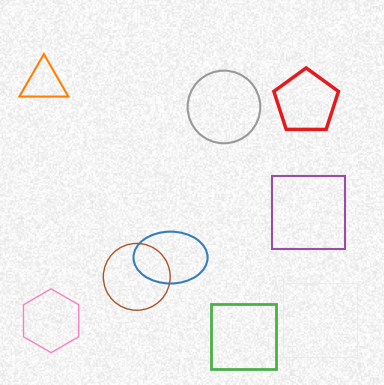[{"shape": "pentagon", "thickness": 2.5, "radius": 0.44, "center": [0.795, 0.735]}, {"shape": "oval", "thickness": 1.5, "radius": 0.48, "center": [0.443, 0.331]}, {"shape": "square", "thickness": 2, "radius": 0.42, "center": [0.633, 0.127]}, {"shape": "square", "thickness": 1.5, "radius": 0.47, "center": [0.803, 0.448]}, {"shape": "triangle", "thickness": 1.5, "radius": 0.37, "center": [0.114, 0.786]}, {"shape": "square", "thickness": 0.5, "radius": 0.48, "center": [0.831, 0.169]}, {"shape": "circle", "thickness": 1, "radius": 0.43, "center": [0.355, 0.281]}, {"shape": "hexagon", "thickness": 1, "radius": 0.41, "center": [0.133, 0.167]}, {"shape": "circle", "thickness": 1.5, "radius": 0.47, "center": [0.582, 0.722]}]